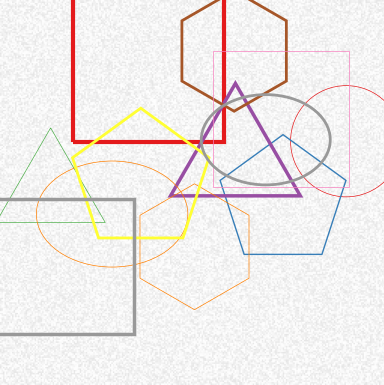[{"shape": "square", "thickness": 3, "radius": 0.98, "center": [0.386, 0.827]}, {"shape": "circle", "thickness": 0.5, "radius": 0.72, "center": [0.899, 0.633]}, {"shape": "pentagon", "thickness": 1, "radius": 0.86, "center": [0.735, 0.478]}, {"shape": "triangle", "thickness": 0.5, "radius": 0.82, "center": [0.131, 0.504]}, {"shape": "triangle", "thickness": 2.5, "radius": 0.97, "center": [0.611, 0.589]}, {"shape": "oval", "thickness": 0.5, "radius": 0.98, "center": [0.291, 0.444]}, {"shape": "hexagon", "thickness": 0.5, "radius": 0.82, "center": [0.505, 0.359]}, {"shape": "pentagon", "thickness": 2, "radius": 0.93, "center": [0.366, 0.533]}, {"shape": "hexagon", "thickness": 2, "radius": 0.78, "center": [0.608, 0.868]}, {"shape": "square", "thickness": 0.5, "radius": 0.88, "center": [0.729, 0.69]}, {"shape": "square", "thickness": 2.5, "radius": 0.88, "center": [0.172, 0.309]}, {"shape": "oval", "thickness": 2, "radius": 0.84, "center": [0.69, 0.637]}]